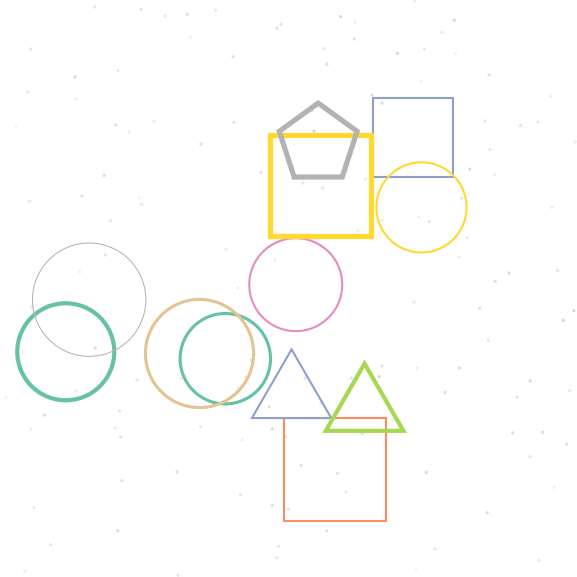[{"shape": "circle", "thickness": 2, "radius": 0.42, "center": [0.114, 0.39]}, {"shape": "circle", "thickness": 1.5, "radius": 0.39, "center": [0.39, 0.378]}, {"shape": "square", "thickness": 1, "radius": 0.44, "center": [0.58, 0.186]}, {"shape": "square", "thickness": 1, "radius": 0.35, "center": [0.715, 0.761]}, {"shape": "triangle", "thickness": 1, "radius": 0.4, "center": [0.505, 0.315]}, {"shape": "circle", "thickness": 1, "radius": 0.4, "center": [0.512, 0.506]}, {"shape": "triangle", "thickness": 2, "radius": 0.39, "center": [0.631, 0.292]}, {"shape": "circle", "thickness": 1, "radius": 0.39, "center": [0.73, 0.64]}, {"shape": "square", "thickness": 2.5, "radius": 0.44, "center": [0.556, 0.677]}, {"shape": "circle", "thickness": 1.5, "radius": 0.47, "center": [0.345, 0.387]}, {"shape": "circle", "thickness": 0.5, "radius": 0.49, "center": [0.154, 0.48]}, {"shape": "pentagon", "thickness": 2.5, "radius": 0.35, "center": [0.551, 0.75]}]